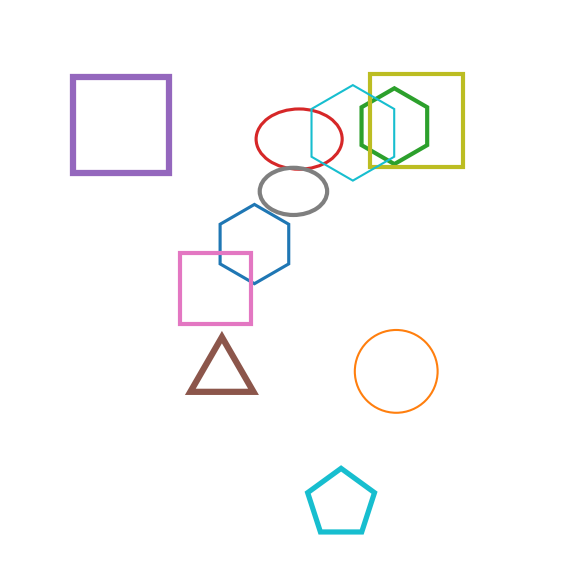[{"shape": "hexagon", "thickness": 1.5, "radius": 0.34, "center": [0.441, 0.577]}, {"shape": "circle", "thickness": 1, "radius": 0.36, "center": [0.686, 0.356]}, {"shape": "hexagon", "thickness": 2, "radius": 0.33, "center": [0.683, 0.781]}, {"shape": "oval", "thickness": 1.5, "radius": 0.37, "center": [0.518, 0.758]}, {"shape": "square", "thickness": 3, "radius": 0.42, "center": [0.21, 0.783]}, {"shape": "triangle", "thickness": 3, "radius": 0.32, "center": [0.384, 0.352]}, {"shape": "square", "thickness": 2, "radius": 0.31, "center": [0.373, 0.5]}, {"shape": "oval", "thickness": 2, "radius": 0.29, "center": [0.508, 0.668]}, {"shape": "square", "thickness": 2, "radius": 0.4, "center": [0.721, 0.791]}, {"shape": "pentagon", "thickness": 2.5, "radius": 0.3, "center": [0.591, 0.127]}, {"shape": "hexagon", "thickness": 1, "radius": 0.41, "center": [0.611, 0.769]}]